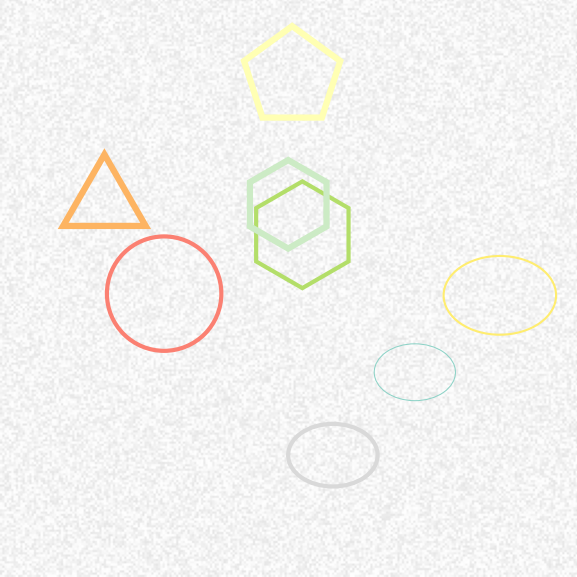[{"shape": "oval", "thickness": 0.5, "radius": 0.35, "center": [0.718, 0.355]}, {"shape": "pentagon", "thickness": 3, "radius": 0.44, "center": [0.506, 0.866]}, {"shape": "circle", "thickness": 2, "radius": 0.5, "center": [0.284, 0.491]}, {"shape": "triangle", "thickness": 3, "radius": 0.41, "center": [0.181, 0.649]}, {"shape": "hexagon", "thickness": 2, "radius": 0.46, "center": [0.524, 0.593]}, {"shape": "oval", "thickness": 2, "radius": 0.39, "center": [0.576, 0.211]}, {"shape": "hexagon", "thickness": 3, "radius": 0.38, "center": [0.499, 0.645]}, {"shape": "oval", "thickness": 1, "radius": 0.49, "center": [0.866, 0.488]}]